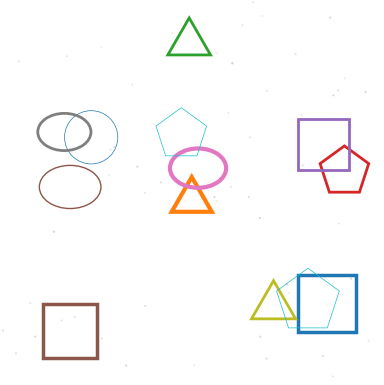[{"shape": "square", "thickness": 2.5, "radius": 0.37, "center": [0.85, 0.212]}, {"shape": "circle", "thickness": 0.5, "radius": 0.35, "center": [0.237, 0.643]}, {"shape": "triangle", "thickness": 3, "radius": 0.3, "center": [0.498, 0.48]}, {"shape": "triangle", "thickness": 2, "radius": 0.32, "center": [0.491, 0.889]}, {"shape": "pentagon", "thickness": 2, "radius": 0.33, "center": [0.895, 0.555]}, {"shape": "square", "thickness": 2, "radius": 0.33, "center": [0.839, 0.625]}, {"shape": "oval", "thickness": 1, "radius": 0.4, "center": [0.182, 0.514]}, {"shape": "square", "thickness": 2.5, "radius": 0.35, "center": [0.182, 0.141]}, {"shape": "oval", "thickness": 3, "radius": 0.36, "center": [0.514, 0.563]}, {"shape": "oval", "thickness": 2, "radius": 0.35, "center": [0.167, 0.657]}, {"shape": "triangle", "thickness": 2, "radius": 0.33, "center": [0.711, 0.205]}, {"shape": "pentagon", "thickness": 0.5, "radius": 0.43, "center": [0.8, 0.218]}, {"shape": "pentagon", "thickness": 0.5, "radius": 0.35, "center": [0.471, 0.651]}]